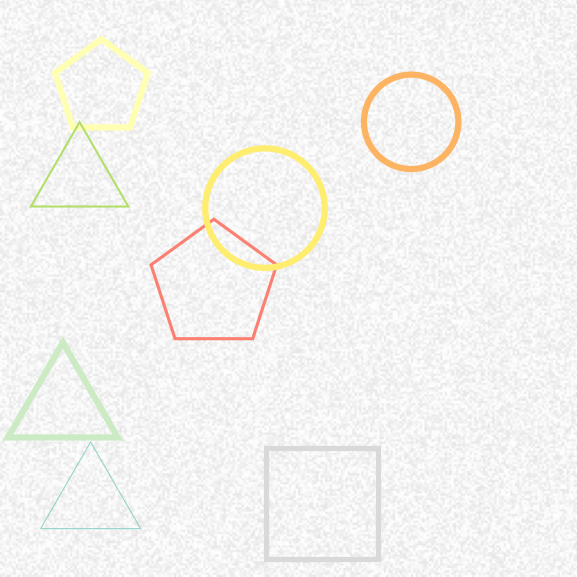[{"shape": "triangle", "thickness": 0.5, "radius": 0.5, "center": [0.157, 0.134]}, {"shape": "pentagon", "thickness": 3, "radius": 0.42, "center": [0.176, 0.847]}, {"shape": "pentagon", "thickness": 1.5, "radius": 0.57, "center": [0.37, 0.505]}, {"shape": "circle", "thickness": 3, "radius": 0.41, "center": [0.712, 0.788]}, {"shape": "triangle", "thickness": 1, "radius": 0.49, "center": [0.138, 0.69]}, {"shape": "square", "thickness": 2.5, "radius": 0.48, "center": [0.558, 0.127]}, {"shape": "triangle", "thickness": 3, "radius": 0.55, "center": [0.109, 0.297]}, {"shape": "circle", "thickness": 3, "radius": 0.52, "center": [0.459, 0.639]}]